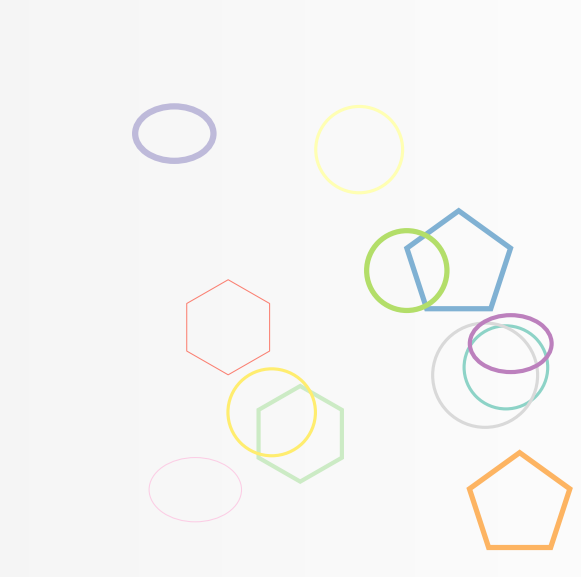[{"shape": "circle", "thickness": 1.5, "radius": 0.36, "center": [0.87, 0.363]}, {"shape": "circle", "thickness": 1.5, "radius": 0.37, "center": [0.618, 0.74]}, {"shape": "oval", "thickness": 3, "radius": 0.34, "center": [0.3, 0.768]}, {"shape": "hexagon", "thickness": 0.5, "radius": 0.41, "center": [0.393, 0.432]}, {"shape": "pentagon", "thickness": 2.5, "radius": 0.47, "center": [0.789, 0.54]}, {"shape": "pentagon", "thickness": 2.5, "radius": 0.45, "center": [0.894, 0.125]}, {"shape": "circle", "thickness": 2.5, "radius": 0.35, "center": [0.7, 0.531]}, {"shape": "oval", "thickness": 0.5, "radius": 0.4, "center": [0.336, 0.151]}, {"shape": "circle", "thickness": 1.5, "radius": 0.45, "center": [0.835, 0.349]}, {"shape": "oval", "thickness": 2, "radius": 0.35, "center": [0.879, 0.404]}, {"shape": "hexagon", "thickness": 2, "radius": 0.41, "center": [0.517, 0.248]}, {"shape": "circle", "thickness": 1.5, "radius": 0.38, "center": [0.467, 0.285]}]